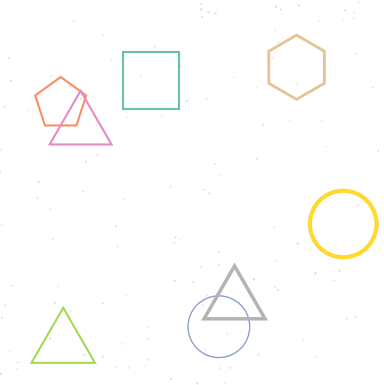[{"shape": "square", "thickness": 1.5, "radius": 0.37, "center": [0.392, 0.791]}, {"shape": "pentagon", "thickness": 1.5, "radius": 0.35, "center": [0.158, 0.73]}, {"shape": "circle", "thickness": 1, "radius": 0.4, "center": [0.569, 0.151]}, {"shape": "triangle", "thickness": 1.5, "radius": 0.46, "center": [0.209, 0.671]}, {"shape": "triangle", "thickness": 1.5, "radius": 0.48, "center": [0.164, 0.105]}, {"shape": "circle", "thickness": 3, "radius": 0.43, "center": [0.891, 0.418]}, {"shape": "hexagon", "thickness": 2, "radius": 0.42, "center": [0.77, 0.825]}, {"shape": "triangle", "thickness": 2.5, "radius": 0.46, "center": [0.609, 0.218]}]